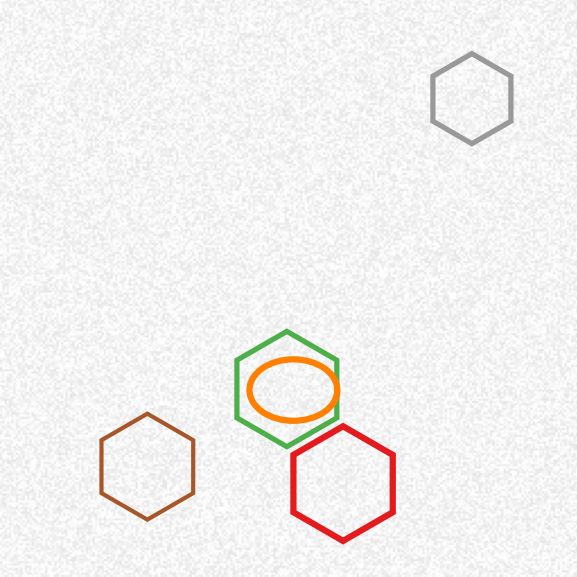[{"shape": "hexagon", "thickness": 3, "radius": 0.5, "center": [0.594, 0.162]}, {"shape": "hexagon", "thickness": 2.5, "radius": 0.5, "center": [0.497, 0.325]}, {"shape": "oval", "thickness": 3, "radius": 0.38, "center": [0.508, 0.324]}, {"shape": "hexagon", "thickness": 2, "radius": 0.46, "center": [0.255, 0.191]}, {"shape": "hexagon", "thickness": 2.5, "radius": 0.39, "center": [0.817, 0.828]}]